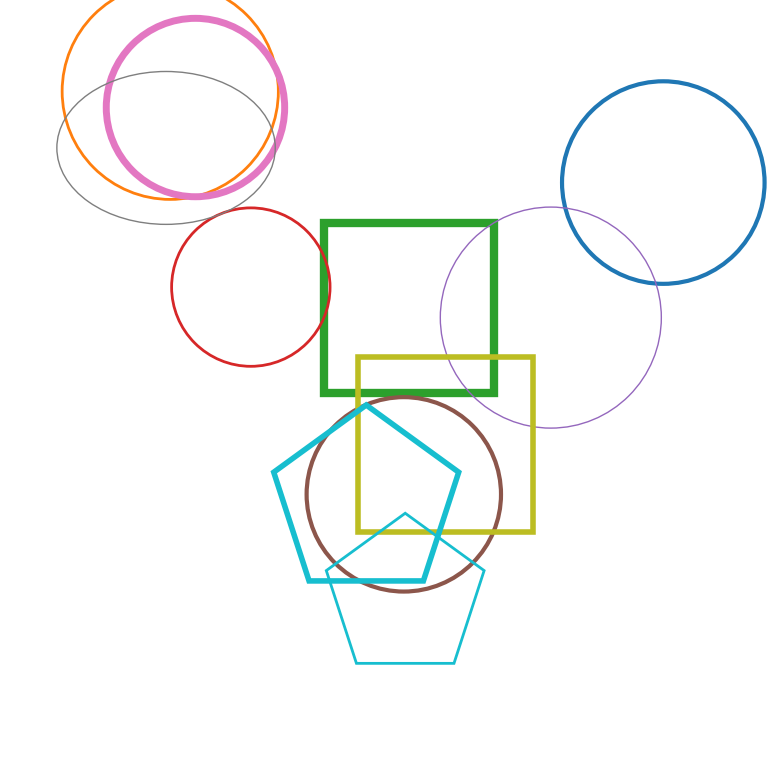[{"shape": "circle", "thickness": 1.5, "radius": 0.66, "center": [0.861, 0.763]}, {"shape": "circle", "thickness": 1, "radius": 0.7, "center": [0.221, 0.881]}, {"shape": "square", "thickness": 3, "radius": 0.55, "center": [0.532, 0.6]}, {"shape": "circle", "thickness": 1, "radius": 0.51, "center": [0.326, 0.627]}, {"shape": "circle", "thickness": 0.5, "radius": 0.72, "center": [0.715, 0.588]}, {"shape": "circle", "thickness": 1.5, "radius": 0.63, "center": [0.524, 0.358]}, {"shape": "circle", "thickness": 2.5, "radius": 0.58, "center": [0.254, 0.86]}, {"shape": "oval", "thickness": 0.5, "radius": 0.71, "center": [0.216, 0.808]}, {"shape": "square", "thickness": 2, "radius": 0.57, "center": [0.578, 0.423]}, {"shape": "pentagon", "thickness": 1, "radius": 0.54, "center": [0.526, 0.226]}, {"shape": "pentagon", "thickness": 2, "radius": 0.63, "center": [0.476, 0.348]}]